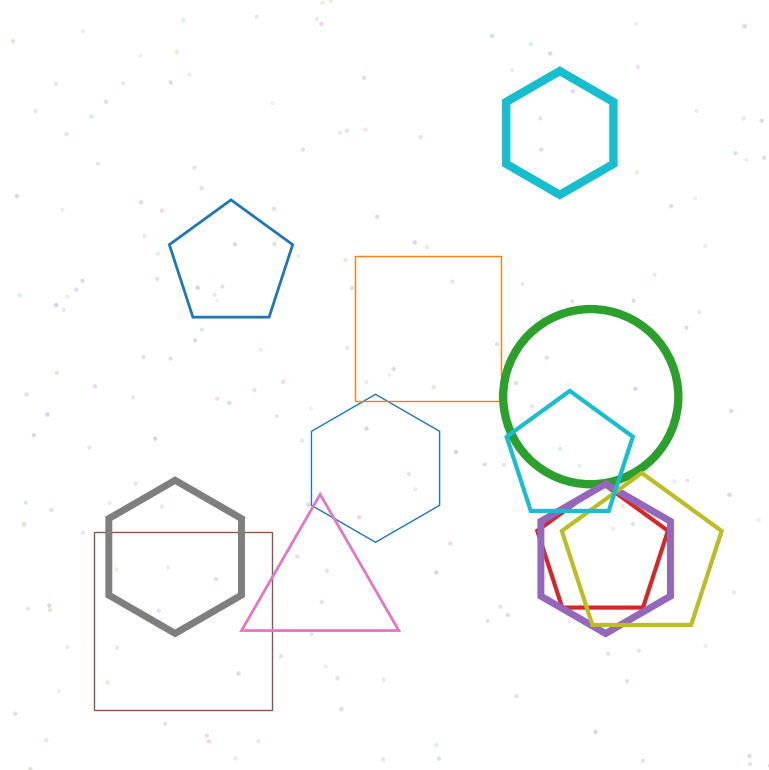[{"shape": "hexagon", "thickness": 0.5, "radius": 0.48, "center": [0.488, 0.392]}, {"shape": "pentagon", "thickness": 1, "radius": 0.42, "center": [0.3, 0.656]}, {"shape": "square", "thickness": 0.5, "radius": 0.47, "center": [0.556, 0.573]}, {"shape": "circle", "thickness": 3, "radius": 0.57, "center": [0.767, 0.485]}, {"shape": "pentagon", "thickness": 1.5, "radius": 0.45, "center": [0.783, 0.283]}, {"shape": "hexagon", "thickness": 2.5, "radius": 0.49, "center": [0.787, 0.274]}, {"shape": "square", "thickness": 0.5, "radius": 0.58, "center": [0.238, 0.194]}, {"shape": "triangle", "thickness": 1, "radius": 0.59, "center": [0.416, 0.24]}, {"shape": "hexagon", "thickness": 2.5, "radius": 0.5, "center": [0.227, 0.277]}, {"shape": "pentagon", "thickness": 1.5, "radius": 0.55, "center": [0.833, 0.277]}, {"shape": "hexagon", "thickness": 3, "radius": 0.4, "center": [0.727, 0.827]}, {"shape": "pentagon", "thickness": 1.5, "radius": 0.43, "center": [0.74, 0.406]}]